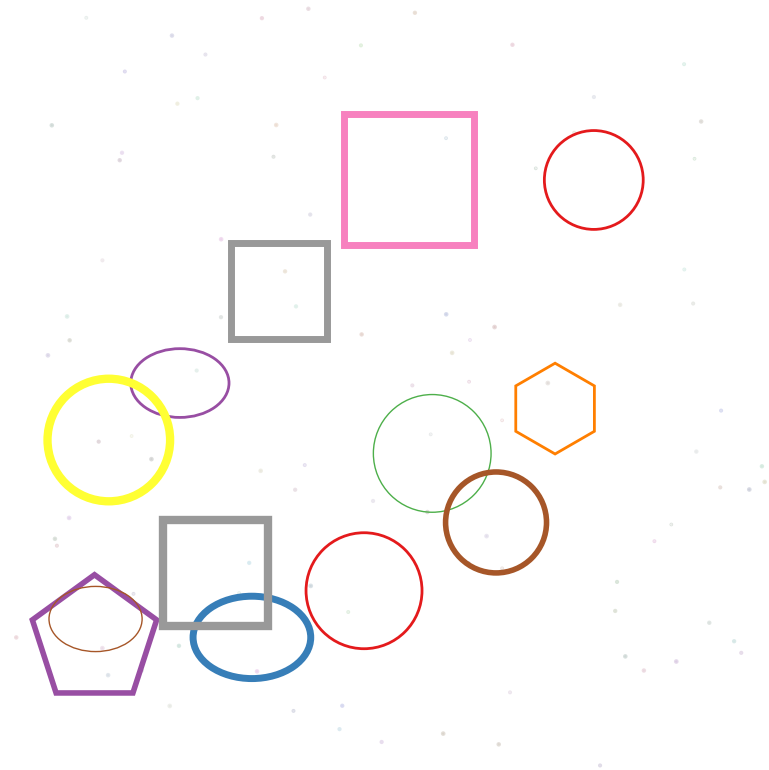[{"shape": "circle", "thickness": 1, "radius": 0.32, "center": [0.771, 0.766]}, {"shape": "circle", "thickness": 1, "radius": 0.38, "center": [0.473, 0.233]}, {"shape": "oval", "thickness": 2.5, "radius": 0.38, "center": [0.327, 0.172]}, {"shape": "circle", "thickness": 0.5, "radius": 0.38, "center": [0.561, 0.411]}, {"shape": "oval", "thickness": 1, "radius": 0.32, "center": [0.234, 0.503]}, {"shape": "pentagon", "thickness": 2, "radius": 0.42, "center": [0.123, 0.169]}, {"shape": "hexagon", "thickness": 1, "radius": 0.29, "center": [0.721, 0.469]}, {"shape": "circle", "thickness": 3, "radius": 0.4, "center": [0.141, 0.429]}, {"shape": "circle", "thickness": 2, "radius": 0.33, "center": [0.644, 0.321]}, {"shape": "oval", "thickness": 0.5, "radius": 0.3, "center": [0.124, 0.196]}, {"shape": "square", "thickness": 2.5, "radius": 0.42, "center": [0.532, 0.767]}, {"shape": "square", "thickness": 2.5, "radius": 0.31, "center": [0.363, 0.622]}, {"shape": "square", "thickness": 3, "radius": 0.34, "center": [0.28, 0.256]}]